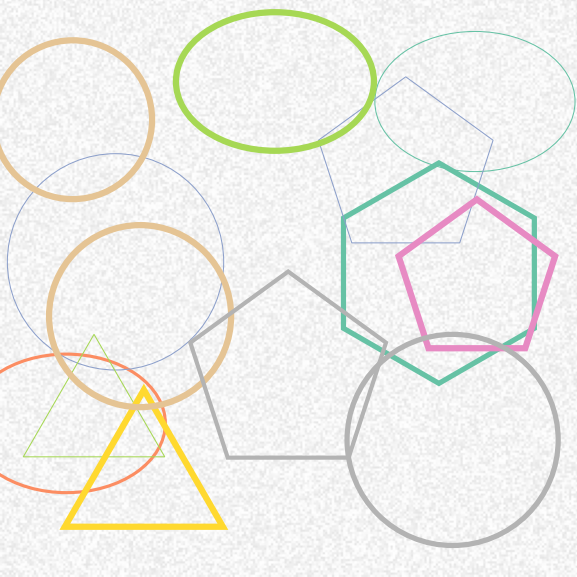[{"shape": "hexagon", "thickness": 2.5, "radius": 0.95, "center": [0.76, 0.526]}, {"shape": "oval", "thickness": 0.5, "radius": 0.87, "center": [0.822, 0.823]}, {"shape": "oval", "thickness": 1.5, "radius": 0.86, "center": [0.115, 0.266]}, {"shape": "pentagon", "thickness": 0.5, "radius": 0.79, "center": [0.703, 0.707]}, {"shape": "circle", "thickness": 0.5, "radius": 0.94, "center": [0.2, 0.546]}, {"shape": "pentagon", "thickness": 3, "radius": 0.71, "center": [0.826, 0.511]}, {"shape": "triangle", "thickness": 0.5, "radius": 0.71, "center": [0.163, 0.279]}, {"shape": "oval", "thickness": 3, "radius": 0.86, "center": [0.476, 0.858]}, {"shape": "triangle", "thickness": 3, "radius": 0.79, "center": [0.249, 0.166]}, {"shape": "circle", "thickness": 3, "radius": 0.69, "center": [0.126, 0.792]}, {"shape": "circle", "thickness": 3, "radius": 0.79, "center": [0.243, 0.452]}, {"shape": "circle", "thickness": 2.5, "radius": 0.91, "center": [0.784, 0.237]}, {"shape": "pentagon", "thickness": 2, "radius": 0.89, "center": [0.499, 0.351]}]